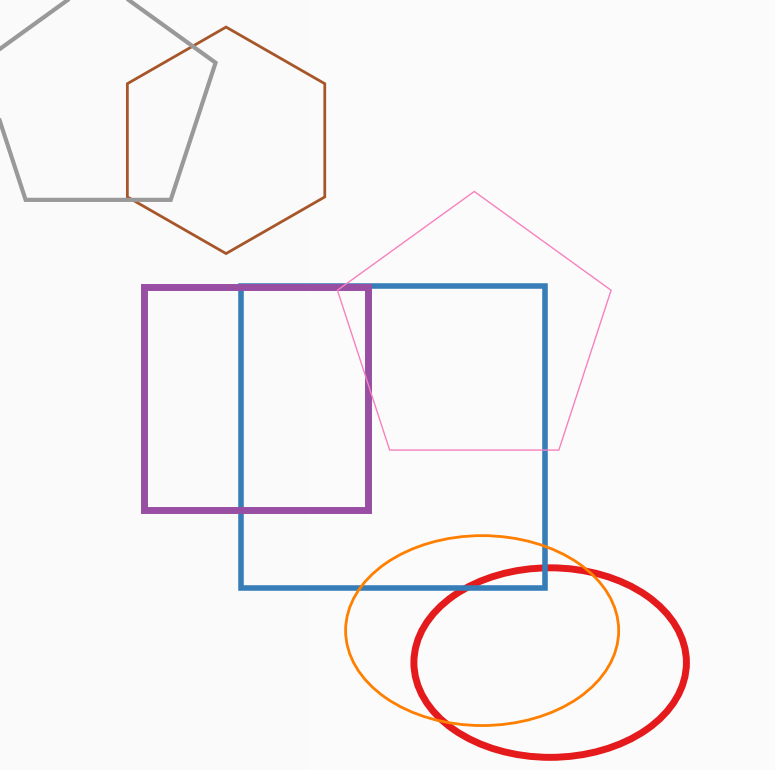[{"shape": "oval", "thickness": 2.5, "radius": 0.88, "center": [0.71, 0.14]}, {"shape": "square", "thickness": 2, "radius": 0.98, "center": [0.507, 0.433]}, {"shape": "square", "thickness": 2.5, "radius": 0.72, "center": [0.33, 0.483]}, {"shape": "oval", "thickness": 1, "radius": 0.88, "center": [0.622, 0.181]}, {"shape": "hexagon", "thickness": 1, "radius": 0.74, "center": [0.292, 0.818]}, {"shape": "pentagon", "thickness": 0.5, "radius": 0.93, "center": [0.612, 0.566]}, {"shape": "pentagon", "thickness": 1.5, "radius": 0.8, "center": [0.127, 0.869]}]